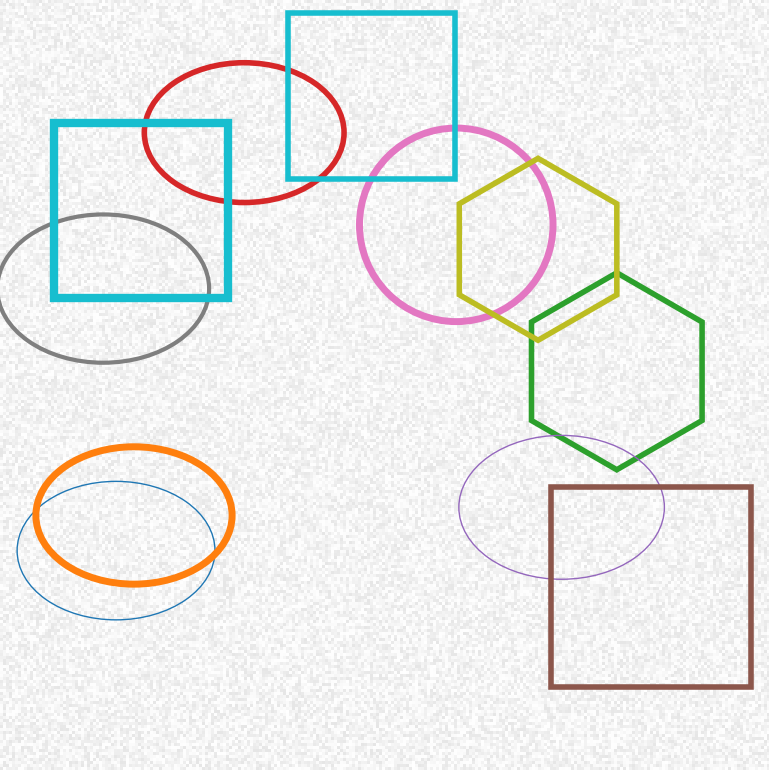[{"shape": "oval", "thickness": 0.5, "radius": 0.64, "center": [0.151, 0.285]}, {"shape": "oval", "thickness": 2.5, "radius": 0.64, "center": [0.174, 0.331]}, {"shape": "hexagon", "thickness": 2, "radius": 0.64, "center": [0.801, 0.518]}, {"shape": "oval", "thickness": 2, "radius": 0.65, "center": [0.317, 0.828]}, {"shape": "oval", "thickness": 0.5, "radius": 0.67, "center": [0.729, 0.341]}, {"shape": "square", "thickness": 2, "radius": 0.65, "center": [0.846, 0.237]}, {"shape": "circle", "thickness": 2.5, "radius": 0.63, "center": [0.593, 0.708]}, {"shape": "oval", "thickness": 1.5, "radius": 0.69, "center": [0.134, 0.625]}, {"shape": "hexagon", "thickness": 2, "radius": 0.59, "center": [0.699, 0.676]}, {"shape": "square", "thickness": 3, "radius": 0.57, "center": [0.183, 0.726]}, {"shape": "square", "thickness": 2, "radius": 0.54, "center": [0.483, 0.875]}]